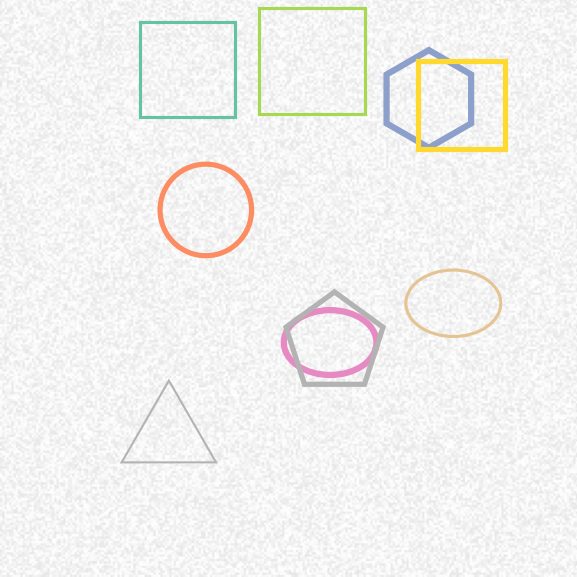[{"shape": "square", "thickness": 1.5, "radius": 0.41, "center": [0.324, 0.879]}, {"shape": "circle", "thickness": 2.5, "radius": 0.4, "center": [0.356, 0.636]}, {"shape": "hexagon", "thickness": 3, "radius": 0.42, "center": [0.743, 0.828]}, {"shape": "oval", "thickness": 3, "radius": 0.4, "center": [0.572, 0.406]}, {"shape": "square", "thickness": 1.5, "radius": 0.46, "center": [0.54, 0.894]}, {"shape": "square", "thickness": 2.5, "radius": 0.38, "center": [0.799, 0.817]}, {"shape": "oval", "thickness": 1.5, "radius": 0.41, "center": [0.785, 0.474]}, {"shape": "triangle", "thickness": 1, "radius": 0.47, "center": [0.292, 0.246]}, {"shape": "pentagon", "thickness": 2.5, "radius": 0.44, "center": [0.579, 0.405]}]